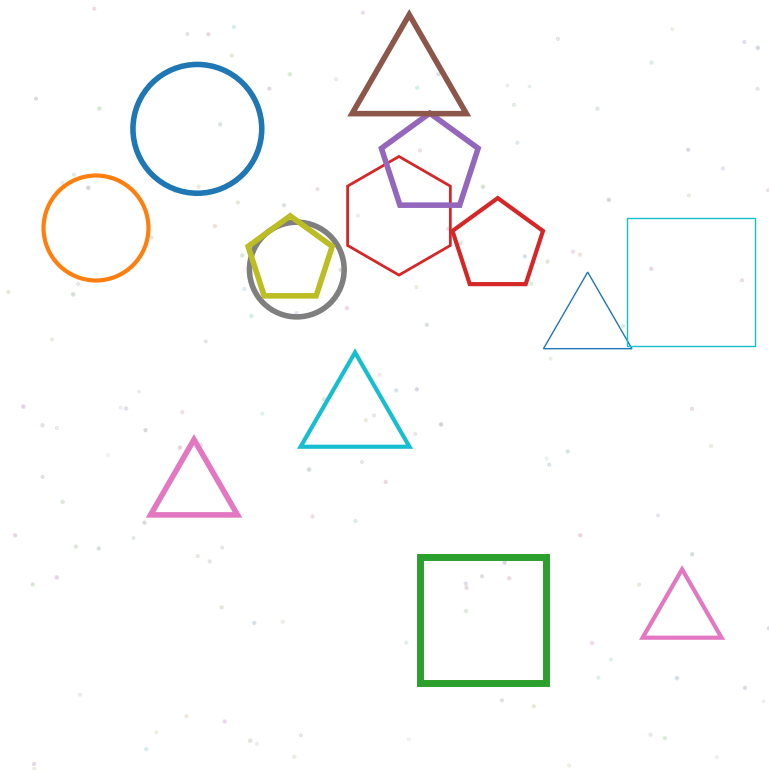[{"shape": "triangle", "thickness": 0.5, "radius": 0.33, "center": [0.763, 0.58]}, {"shape": "circle", "thickness": 2, "radius": 0.42, "center": [0.256, 0.833]}, {"shape": "circle", "thickness": 1.5, "radius": 0.34, "center": [0.125, 0.704]}, {"shape": "square", "thickness": 2.5, "radius": 0.41, "center": [0.628, 0.195]}, {"shape": "hexagon", "thickness": 1, "radius": 0.39, "center": [0.518, 0.72]}, {"shape": "pentagon", "thickness": 1.5, "radius": 0.31, "center": [0.646, 0.681]}, {"shape": "pentagon", "thickness": 2, "radius": 0.33, "center": [0.558, 0.787]}, {"shape": "triangle", "thickness": 2, "radius": 0.43, "center": [0.531, 0.895]}, {"shape": "triangle", "thickness": 2, "radius": 0.33, "center": [0.252, 0.364]}, {"shape": "triangle", "thickness": 1.5, "radius": 0.3, "center": [0.886, 0.201]}, {"shape": "circle", "thickness": 2, "radius": 0.31, "center": [0.385, 0.65]}, {"shape": "pentagon", "thickness": 2, "radius": 0.29, "center": [0.377, 0.662]}, {"shape": "triangle", "thickness": 1.5, "radius": 0.41, "center": [0.461, 0.461]}, {"shape": "square", "thickness": 0.5, "radius": 0.42, "center": [0.898, 0.634]}]